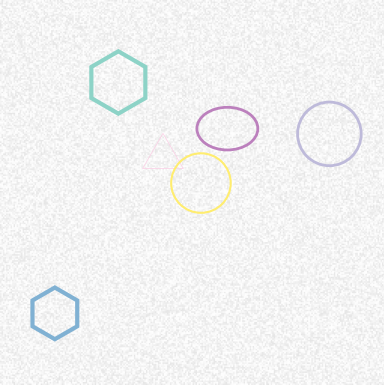[{"shape": "hexagon", "thickness": 3, "radius": 0.4, "center": [0.307, 0.786]}, {"shape": "circle", "thickness": 2, "radius": 0.41, "center": [0.856, 0.652]}, {"shape": "hexagon", "thickness": 3, "radius": 0.34, "center": [0.142, 0.186]}, {"shape": "triangle", "thickness": 0.5, "radius": 0.31, "center": [0.423, 0.593]}, {"shape": "oval", "thickness": 2, "radius": 0.4, "center": [0.591, 0.666]}, {"shape": "circle", "thickness": 1.5, "radius": 0.39, "center": [0.522, 0.525]}]